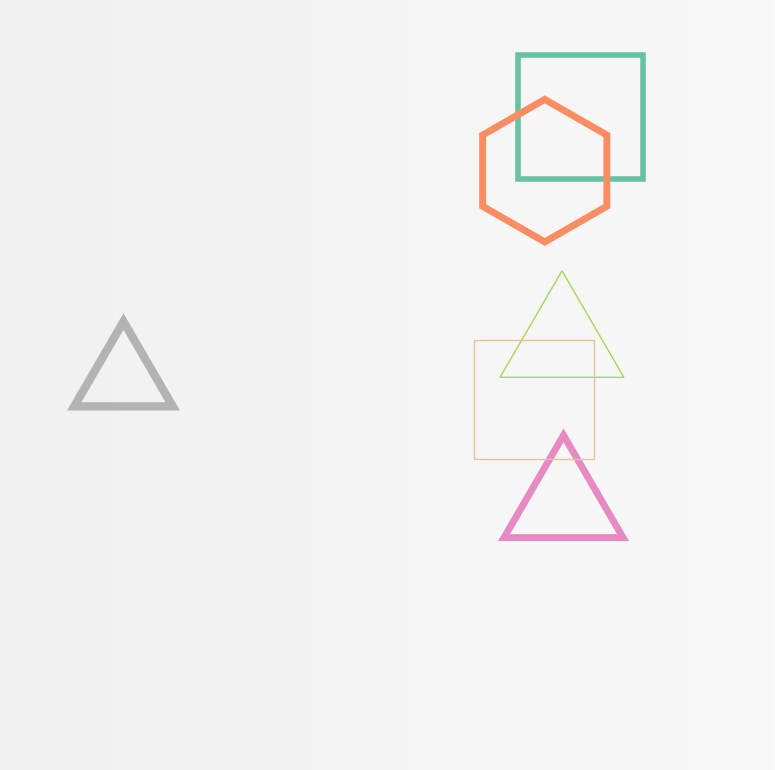[{"shape": "square", "thickness": 2, "radius": 0.4, "center": [0.749, 0.848]}, {"shape": "hexagon", "thickness": 2.5, "radius": 0.46, "center": [0.703, 0.778]}, {"shape": "triangle", "thickness": 2.5, "radius": 0.44, "center": [0.727, 0.346]}, {"shape": "triangle", "thickness": 0.5, "radius": 0.46, "center": [0.725, 0.556]}, {"shape": "square", "thickness": 0.5, "radius": 0.39, "center": [0.689, 0.481]}, {"shape": "triangle", "thickness": 3, "radius": 0.37, "center": [0.159, 0.509]}]